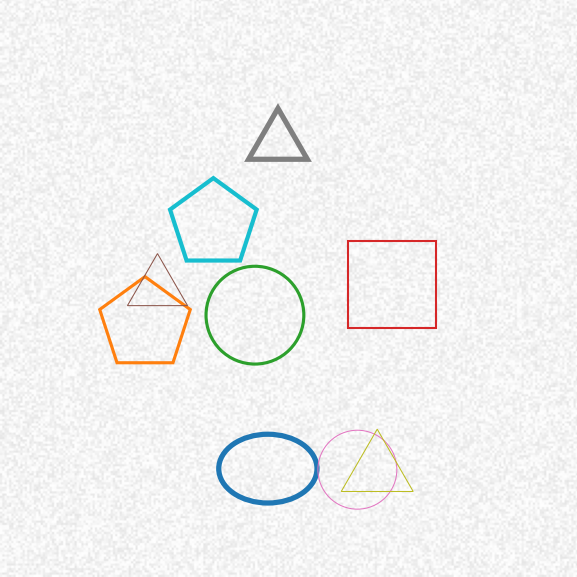[{"shape": "oval", "thickness": 2.5, "radius": 0.43, "center": [0.464, 0.188]}, {"shape": "pentagon", "thickness": 1.5, "radius": 0.41, "center": [0.251, 0.438]}, {"shape": "circle", "thickness": 1.5, "radius": 0.42, "center": [0.441, 0.453]}, {"shape": "square", "thickness": 1, "radius": 0.38, "center": [0.679, 0.506]}, {"shape": "triangle", "thickness": 0.5, "radius": 0.3, "center": [0.273, 0.5]}, {"shape": "circle", "thickness": 0.5, "radius": 0.34, "center": [0.619, 0.186]}, {"shape": "triangle", "thickness": 2.5, "radius": 0.29, "center": [0.481, 0.753]}, {"shape": "triangle", "thickness": 0.5, "radius": 0.36, "center": [0.653, 0.184]}, {"shape": "pentagon", "thickness": 2, "radius": 0.39, "center": [0.369, 0.612]}]